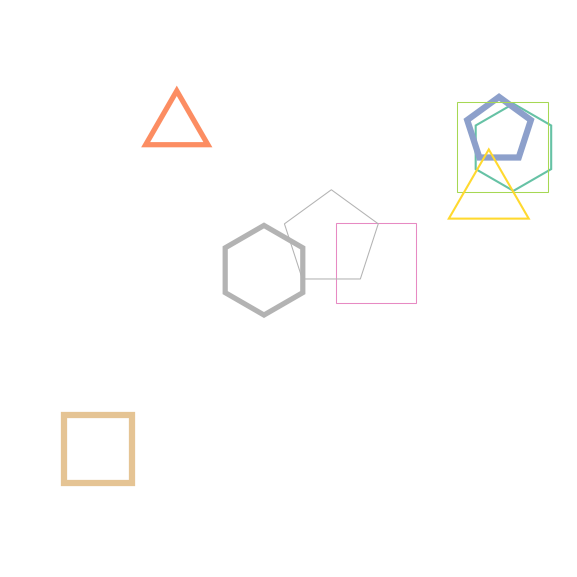[{"shape": "hexagon", "thickness": 1, "radius": 0.38, "center": [0.889, 0.744]}, {"shape": "triangle", "thickness": 2.5, "radius": 0.31, "center": [0.306, 0.78]}, {"shape": "pentagon", "thickness": 3, "radius": 0.29, "center": [0.864, 0.773]}, {"shape": "square", "thickness": 0.5, "radius": 0.35, "center": [0.651, 0.544]}, {"shape": "square", "thickness": 0.5, "radius": 0.39, "center": [0.87, 0.745]}, {"shape": "triangle", "thickness": 1, "radius": 0.4, "center": [0.846, 0.66]}, {"shape": "square", "thickness": 3, "radius": 0.29, "center": [0.17, 0.221]}, {"shape": "pentagon", "thickness": 0.5, "radius": 0.43, "center": [0.574, 0.585]}, {"shape": "hexagon", "thickness": 2.5, "radius": 0.39, "center": [0.457, 0.531]}]